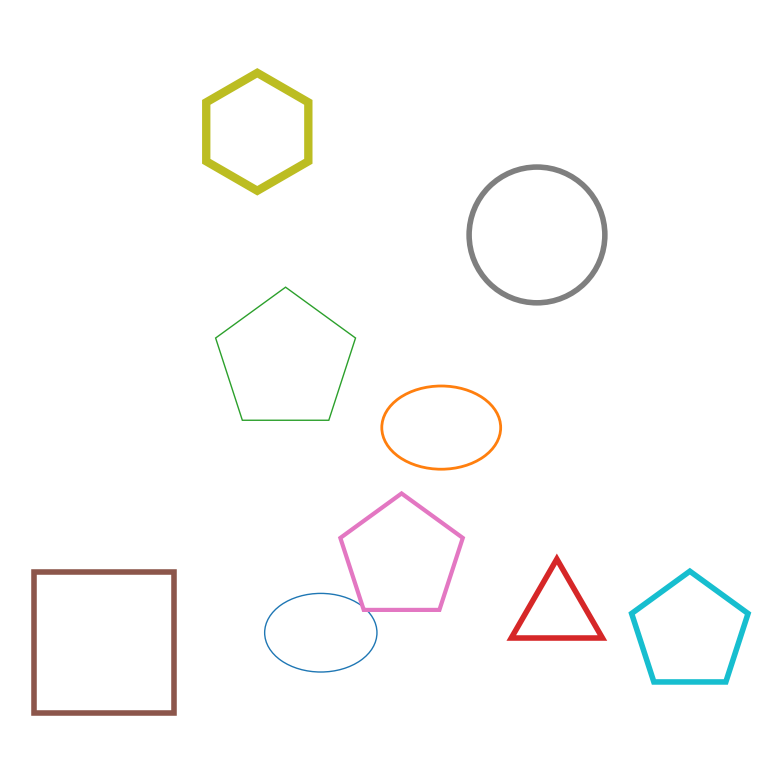[{"shape": "oval", "thickness": 0.5, "radius": 0.36, "center": [0.417, 0.178]}, {"shape": "oval", "thickness": 1, "radius": 0.39, "center": [0.573, 0.445]}, {"shape": "pentagon", "thickness": 0.5, "radius": 0.48, "center": [0.371, 0.531]}, {"shape": "triangle", "thickness": 2, "radius": 0.34, "center": [0.723, 0.206]}, {"shape": "square", "thickness": 2, "radius": 0.46, "center": [0.135, 0.166]}, {"shape": "pentagon", "thickness": 1.5, "radius": 0.42, "center": [0.522, 0.276]}, {"shape": "circle", "thickness": 2, "radius": 0.44, "center": [0.697, 0.695]}, {"shape": "hexagon", "thickness": 3, "radius": 0.38, "center": [0.334, 0.829]}, {"shape": "pentagon", "thickness": 2, "radius": 0.4, "center": [0.896, 0.179]}]